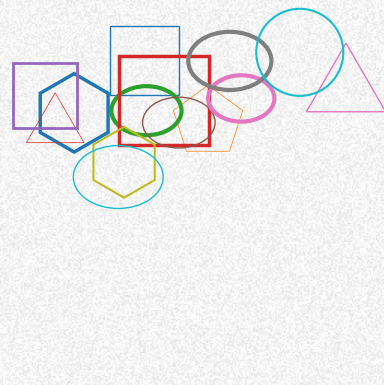[{"shape": "hexagon", "thickness": 2.5, "radius": 0.51, "center": [0.193, 0.707]}, {"shape": "square", "thickness": 1, "radius": 0.45, "center": [0.375, 0.843]}, {"shape": "pentagon", "thickness": 0.5, "radius": 0.47, "center": [0.54, 0.684]}, {"shape": "oval", "thickness": 3, "radius": 0.46, "center": [0.38, 0.712]}, {"shape": "triangle", "thickness": 0.5, "radius": 0.43, "center": [0.143, 0.673]}, {"shape": "square", "thickness": 2.5, "radius": 0.58, "center": [0.426, 0.74]}, {"shape": "square", "thickness": 2, "radius": 0.42, "center": [0.118, 0.752]}, {"shape": "oval", "thickness": 1, "radius": 0.47, "center": [0.464, 0.682]}, {"shape": "oval", "thickness": 3, "radius": 0.43, "center": [0.627, 0.744]}, {"shape": "triangle", "thickness": 1, "radius": 0.59, "center": [0.899, 0.769]}, {"shape": "oval", "thickness": 3, "radius": 0.54, "center": [0.597, 0.842]}, {"shape": "hexagon", "thickness": 1.5, "radius": 0.46, "center": [0.322, 0.578]}, {"shape": "oval", "thickness": 1, "radius": 0.58, "center": [0.307, 0.54]}, {"shape": "circle", "thickness": 1.5, "radius": 0.57, "center": [0.779, 0.864]}]